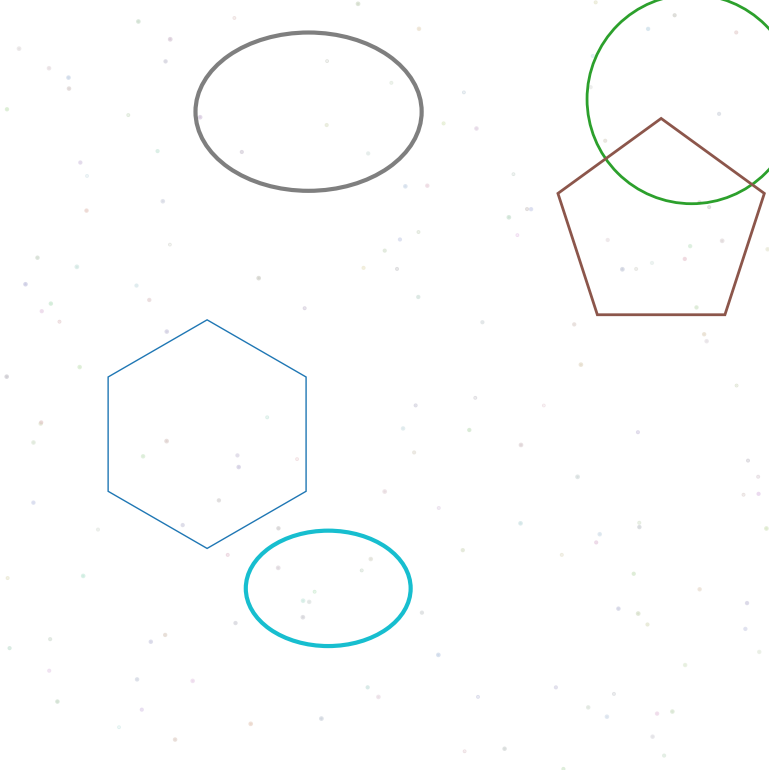[{"shape": "hexagon", "thickness": 0.5, "radius": 0.74, "center": [0.269, 0.436]}, {"shape": "circle", "thickness": 1, "radius": 0.68, "center": [0.898, 0.871]}, {"shape": "pentagon", "thickness": 1, "radius": 0.7, "center": [0.859, 0.705]}, {"shape": "oval", "thickness": 1.5, "radius": 0.73, "center": [0.401, 0.855]}, {"shape": "oval", "thickness": 1.5, "radius": 0.54, "center": [0.426, 0.236]}]